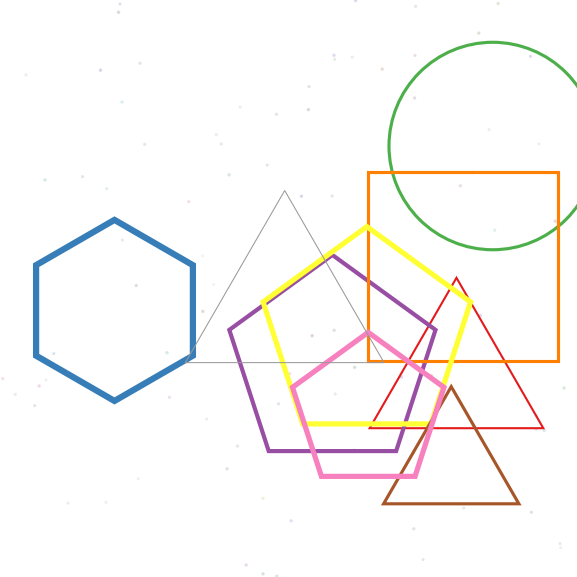[{"shape": "triangle", "thickness": 1, "radius": 0.87, "center": [0.79, 0.344]}, {"shape": "hexagon", "thickness": 3, "radius": 0.78, "center": [0.198, 0.462]}, {"shape": "circle", "thickness": 1.5, "radius": 0.9, "center": [0.853, 0.746]}, {"shape": "pentagon", "thickness": 2, "radius": 0.94, "center": [0.576, 0.37]}, {"shape": "square", "thickness": 1.5, "radius": 0.82, "center": [0.802, 0.538]}, {"shape": "pentagon", "thickness": 2.5, "radius": 0.94, "center": [0.635, 0.418]}, {"shape": "triangle", "thickness": 1.5, "radius": 0.68, "center": [0.781, 0.194]}, {"shape": "pentagon", "thickness": 2.5, "radius": 0.69, "center": [0.638, 0.286]}, {"shape": "triangle", "thickness": 0.5, "radius": 0.99, "center": [0.493, 0.471]}]